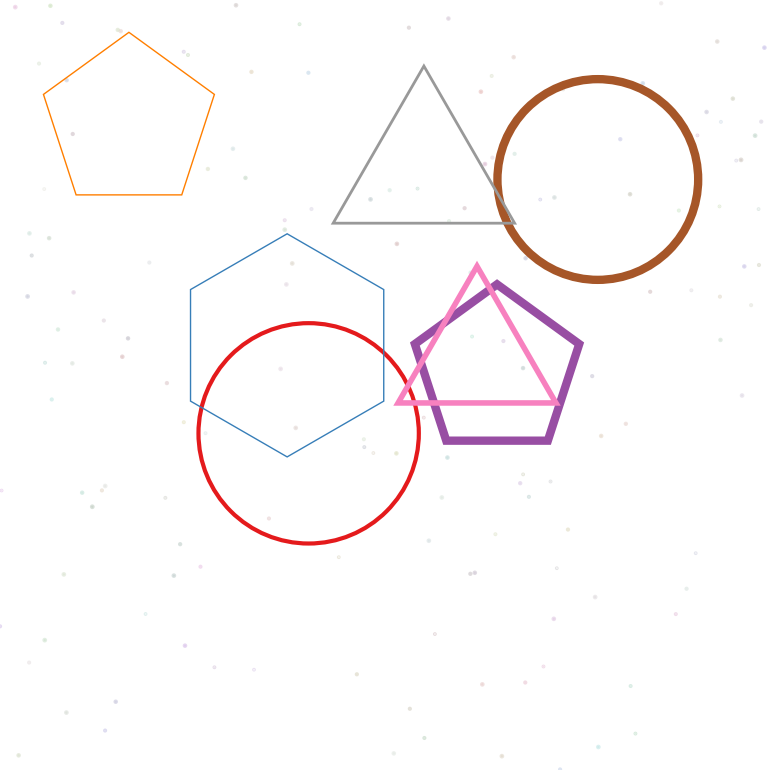[{"shape": "circle", "thickness": 1.5, "radius": 0.72, "center": [0.401, 0.437]}, {"shape": "hexagon", "thickness": 0.5, "radius": 0.72, "center": [0.373, 0.551]}, {"shape": "pentagon", "thickness": 3, "radius": 0.56, "center": [0.646, 0.518]}, {"shape": "pentagon", "thickness": 0.5, "radius": 0.58, "center": [0.167, 0.841]}, {"shape": "circle", "thickness": 3, "radius": 0.65, "center": [0.776, 0.767]}, {"shape": "triangle", "thickness": 2, "radius": 0.59, "center": [0.619, 0.536]}, {"shape": "triangle", "thickness": 1, "radius": 0.68, "center": [0.551, 0.778]}]